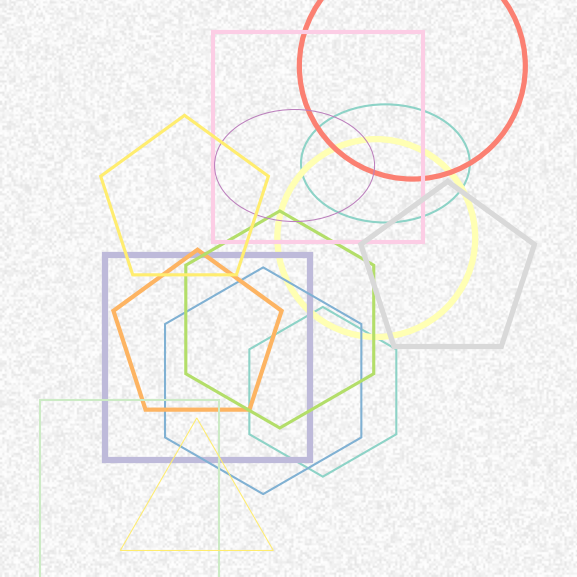[{"shape": "oval", "thickness": 1, "radius": 0.73, "center": [0.667, 0.716]}, {"shape": "hexagon", "thickness": 1, "radius": 0.73, "center": [0.559, 0.321]}, {"shape": "circle", "thickness": 3, "radius": 0.86, "center": [0.652, 0.587]}, {"shape": "square", "thickness": 3, "radius": 0.89, "center": [0.359, 0.381]}, {"shape": "circle", "thickness": 2.5, "radius": 0.98, "center": [0.714, 0.885]}, {"shape": "hexagon", "thickness": 1, "radius": 0.98, "center": [0.456, 0.34]}, {"shape": "pentagon", "thickness": 2, "radius": 0.77, "center": [0.342, 0.414]}, {"shape": "hexagon", "thickness": 1.5, "radius": 0.94, "center": [0.484, 0.446]}, {"shape": "square", "thickness": 2, "radius": 0.91, "center": [0.55, 0.762]}, {"shape": "pentagon", "thickness": 2.5, "radius": 0.79, "center": [0.775, 0.527]}, {"shape": "oval", "thickness": 0.5, "radius": 0.69, "center": [0.51, 0.713]}, {"shape": "square", "thickness": 1, "radius": 0.78, "center": [0.224, 0.151]}, {"shape": "pentagon", "thickness": 1.5, "radius": 0.76, "center": [0.32, 0.647]}, {"shape": "triangle", "thickness": 0.5, "radius": 0.77, "center": [0.341, 0.122]}]